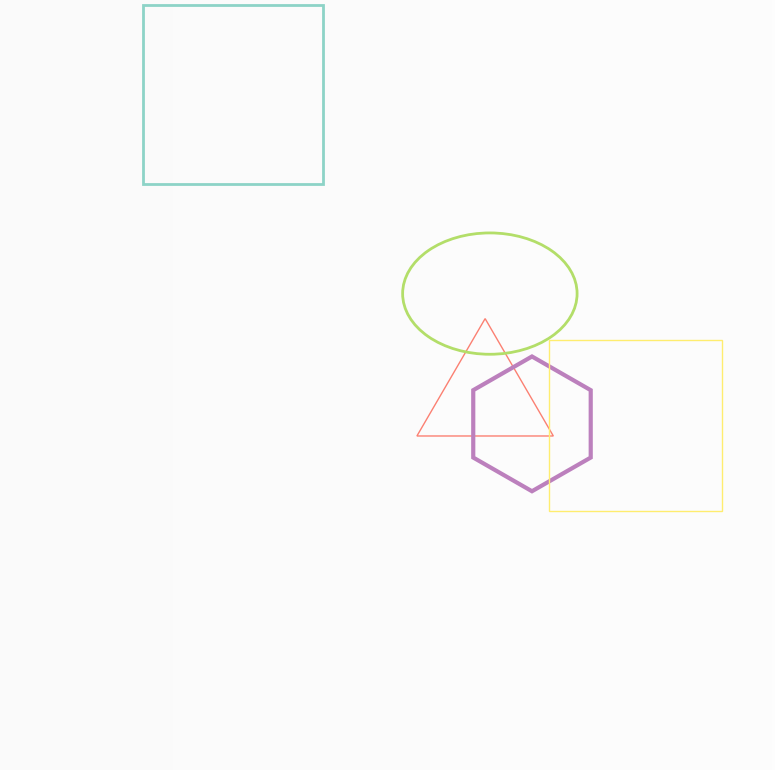[{"shape": "square", "thickness": 1, "radius": 0.58, "center": [0.301, 0.878]}, {"shape": "triangle", "thickness": 0.5, "radius": 0.51, "center": [0.626, 0.485]}, {"shape": "oval", "thickness": 1, "radius": 0.56, "center": [0.632, 0.619]}, {"shape": "hexagon", "thickness": 1.5, "radius": 0.44, "center": [0.686, 0.45]}, {"shape": "square", "thickness": 0.5, "radius": 0.56, "center": [0.82, 0.447]}]